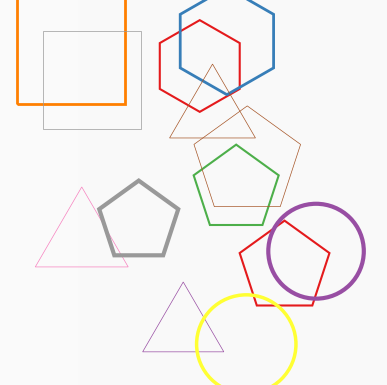[{"shape": "pentagon", "thickness": 1.5, "radius": 0.61, "center": [0.734, 0.305]}, {"shape": "hexagon", "thickness": 1.5, "radius": 0.6, "center": [0.515, 0.829]}, {"shape": "hexagon", "thickness": 2, "radius": 0.7, "center": [0.586, 0.893]}, {"shape": "pentagon", "thickness": 1.5, "radius": 0.58, "center": [0.609, 0.509]}, {"shape": "circle", "thickness": 3, "radius": 0.62, "center": [0.816, 0.347]}, {"shape": "triangle", "thickness": 0.5, "radius": 0.6, "center": [0.473, 0.147]}, {"shape": "square", "thickness": 2, "radius": 0.7, "center": [0.184, 0.868]}, {"shape": "circle", "thickness": 2.5, "radius": 0.64, "center": [0.636, 0.106]}, {"shape": "pentagon", "thickness": 0.5, "radius": 0.72, "center": [0.638, 0.58]}, {"shape": "triangle", "thickness": 0.5, "radius": 0.64, "center": [0.548, 0.706]}, {"shape": "triangle", "thickness": 0.5, "radius": 0.69, "center": [0.211, 0.376]}, {"shape": "square", "thickness": 0.5, "radius": 0.64, "center": [0.237, 0.792]}, {"shape": "pentagon", "thickness": 3, "radius": 0.54, "center": [0.358, 0.424]}]